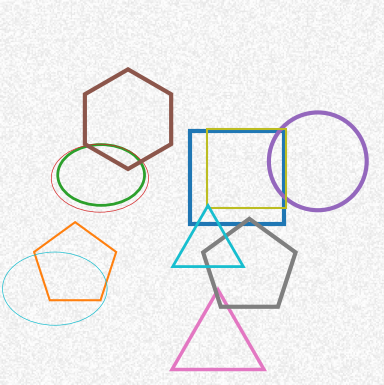[{"shape": "square", "thickness": 3, "radius": 0.61, "center": [0.615, 0.539]}, {"shape": "pentagon", "thickness": 1.5, "radius": 0.56, "center": [0.195, 0.311]}, {"shape": "oval", "thickness": 2, "radius": 0.56, "center": [0.263, 0.546]}, {"shape": "oval", "thickness": 0.5, "radius": 0.63, "center": [0.26, 0.537]}, {"shape": "circle", "thickness": 3, "radius": 0.64, "center": [0.825, 0.581]}, {"shape": "hexagon", "thickness": 3, "radius": 0.65, "center": [0.333, 0.69]}, {"shape": "triangle", "thickness": 2.5, "radius": 0.69, "center": [0.566, 0.109]}, {"shape": "pentagon", "thickness": 3, "radius": 0.63, "center": [0.648, 0.305]}, {"shape": "square", "thickness": 1.5, "radius": 0.51, "center": [0.639, 0.563]}, {"shape": "triangle", "thickness": 2, "radius": 0.53, "center": [0.54, 0.36]}, {"shape": "oval", "thickness": 0.5, "radius": 0.68, "center": [0.142, 0.25]}]